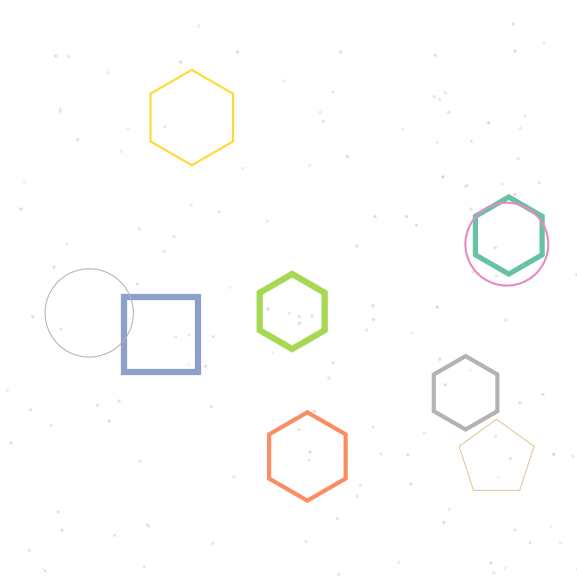[{"shape": "hexagon", "thickness": 2.5, "radius": 0.33, "center": [0.881, 0.591]}, {"shape": "hexagon", "thickness": 2, "radius": 0.38, "center": [0.532, 0.209]}, {"shape": "square", "thickness": 3, "radius": 0.32, "center": [0.278, 0.42]}, {"shape": "circle", "thickness": 1, "radius": 0.36, "center": [0.878, 0.576]}, {"shape": "hexagon", "thickness": 3, "radius": 0.32, "center": [0.506, 0.46]}, {"shape": "hexagon", "thickness": 1, "radius": 0.41, "center": [0.332, 0.796]}, {"shape": "pentagon", "thickness": 0.5, "radius": 0.34, "center": [0.86, 0.205]}, {"shape": "circle", "thickness": 0.5, "radius": 0.38, "center": [0.154, 0.457]}, {"shape": "hexagon", "thickness": 2, "radius": 0.32, "center": [0.806, 0.319]}]